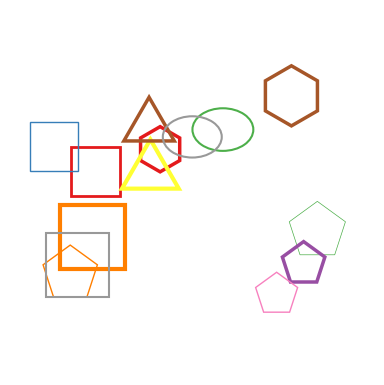[{"shape": "square", "thickness": 2, "radius": 0.32, "center": [0.248, 0.555]}, {"shape": "hexagon", "thickness": 2.5, "radius": 0.29, "center": [0.416, 0.612]}, {"shape": "square", "thickness": 1, "radius": 0.31, "center": [0.141, 0.619]}, {"shape": "oval", "thickness": 1.5, "radius": 0.4, "center": [0.579, 0.663]}, {"shape": "pentagon", "thickness": 0.5, "radius": 0.38, "center": [0.824, 0.4]}, {"shape": "pentagon", "thickness": 2.5, "radius": 0.29, "center": [0.789, 0.314]}, {"shape": "square", "thickness": 3, "radius": 0.42, "center": [0.241, 0.384]}, {"shape": "pentagon", "thickness": 1, "radius": 0.37, "center": [0.182, 0.289]}, {"shape": "triangle", "thickness": 3, "radius": 0.43, "center": [0.391, 0.553]}, {"shape": "triangle", "thickness": 2.5, "radius": 0.38, "center": [0.387, 0.672]}, {"shape": "hexagon", "thickness": 2.5, "radius": 0.39, "center": [0.757, 0.751]}, {"shape": "pentagon", "thickness": 1, "radius": 0.29, "center": [0.718, 0.236]}, {"shape": "square", "thickness": 1.5, "radius": 0.41, "center": [0.201, 0.311]}, {"shape": "oval", "thickness": 1.5, "radius": 0.38, "center": [0.499, 0.644]}]